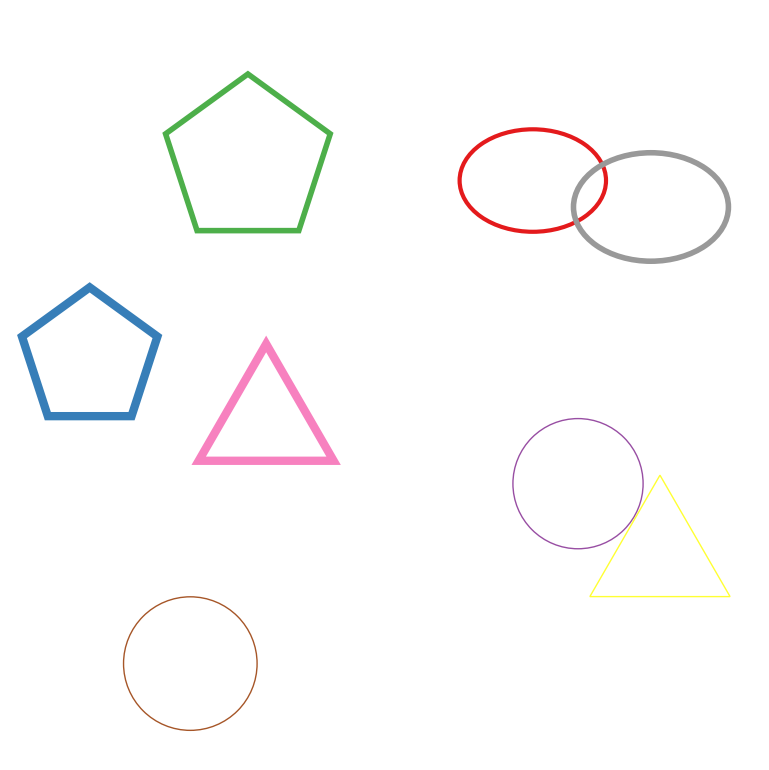[{"shape": "oval", "thickness": 1.5, "radius": 0.48, "center": [0.692, 0.766]}, {"shape": "pentagon", "thickness": 3, "radius": 0.46, "center": [0.116, 0.534]}, {"shape": "pentagon", "thickness": 2, "radius": 0.56, "center": [0.322, 0.791]}, {"shape": "circle", "thickness": 0.5, "radius": 0.42, "center": [0.751, 0.372]}, {"shape": "triangle", "thickness": 0.5, "radius": 0.53, "center": [0.857, 0.278]}, {"shape": "circle", "thickness": 0.5, "radius": 0.43, "center": [0.247, 0.138]}, {"shape": "triangle", "thickness": 3, "radius": 0.51, "center": [0.346, 0.452]}, {"shape": "oval", "thickness": 2, "radius": 0.5, "center": [0.845, 0.731]}]